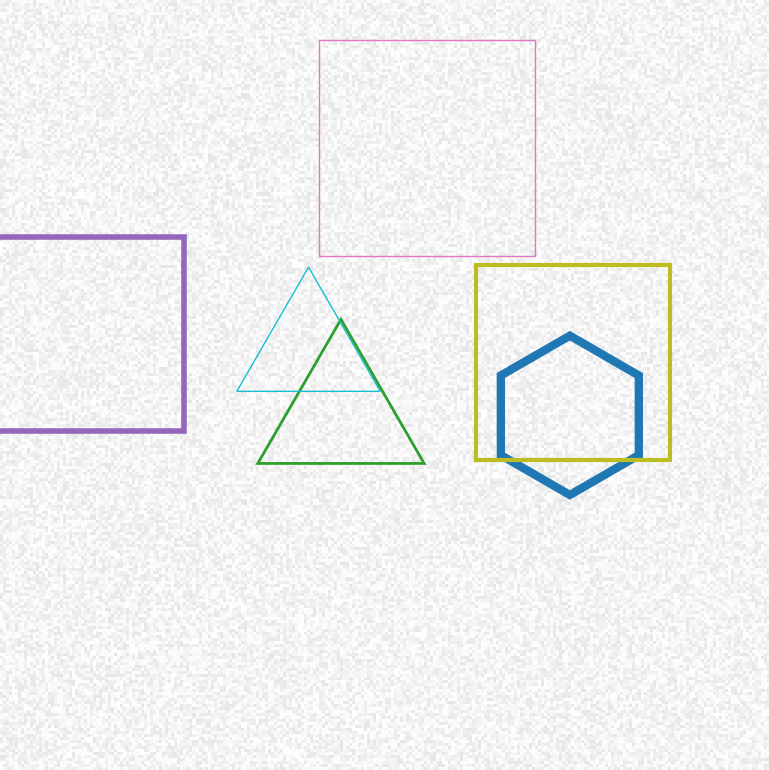[{"shape": "hexagon", "thickness": 3, "radius": 0.52, "center": [0.74, 0.461]}, {"shape": "triangle", "thickness": 1, "radius": 0.62, "center": [0.443, 0.46]}, {"shape": "square", "thickness": 2, "radius": 0.63, "center": [0.113, 0.566]}, {"shape": "square", "thickness": 0.5, "radius": 0.7, "center": [0.555, 0.808]}, {"shape": "square", "thickness": 1.5, "radius": 0.63, "center": [0.744, 0.529]}, {"shape": "triangle", "thickness": 0.5, "radius": 0.54, "center": [0.401, 0.546]}]